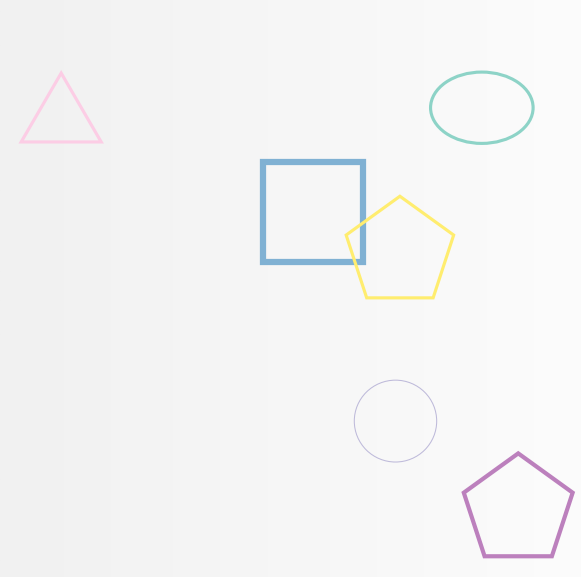[{"shape": "oval", "thickness": 1.5, "radius": 0.44, "center": [0.829, 0.813]}, {"shape": "circle", "thickness": 0.5, "radius": 0.35, "center": [0.68, 0.27]}, {"shape": "square", "thickness": 3, "radius": 0.43, "center": [0.539, 0.632]}, {"shape": "triangle", "thickness": 1.5, "radius": 0.4, "center": [0.105, 0.793]}, {"shape": "pentagon", "thickness": 2, "radius": 0.49, "center": [0.892, 0.116]}, {"shape": "pentagon", "thickness": 1.5, "radius": 0.49, "center": [0.688, 0.562]}]